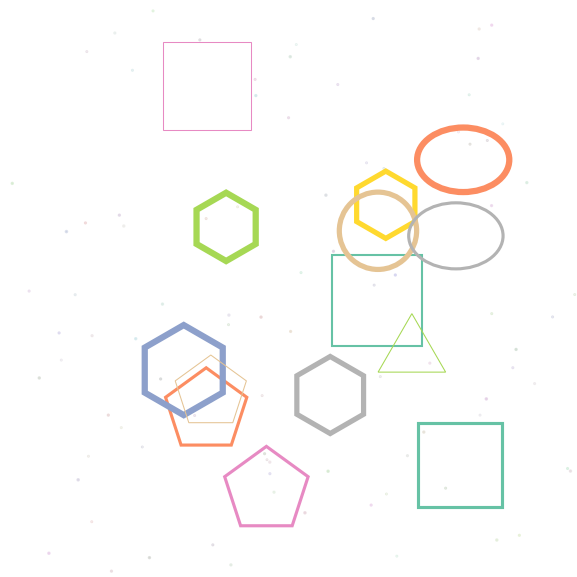[{"shape": "square", "thickness": 1, "radius": 0.39, "center": [0.653, 0.478]}, {"shape": "square", "thickness": 1.5, "radius": 0.36, "center": [0.797, 0.194]}, {"shape": "oval", "thickness": 3, "radius": 0.4, "center": [0.802, 0.722]}, {"shape": "pentagon", "thickness": 1.5, "radius": 0.37, "center": [0.357, 0.288]}, {"shape": "hexagon", "thickness": 3, "radius": 0.39, "center": [0.318, 0.358]}, {"shape": "pentagon", "thickness": 1.5, "radius": 0.38, "center": [0.461, 0.15]}, {"shape": "square", "thickness": 0.5, "radius": 0.38, "center": [0.358, 0.851]}, {"shape": "hexagon", "thickness": 3, "radius": 0.3, "center": [0.392, 0.606]}, {"shape": "triangle", "thickness": 0.5, "radius": 0.34, "center": [0.713, 0.389]}, {"shape": "hexagon", "thickness": 2.5, "radius": 0.29, "center": [0.668, 0.645]}, {"shape": "circle", "thickness": 2.5, "radius": 0.33, "center": [0.654, 0.6]}, {"shape": "pentagon", "thickness": 0.5, "radius": 0.32, "center": [0.365, 0.32]}, {"shape": "hexagon", "thickness": 2.5, "radius": 0.33, "center": [0.572, 0.315]}, {"shape": "oval", "thickness": 1.5, "radius": 0.41, "center": [0.789, 0.591]}]